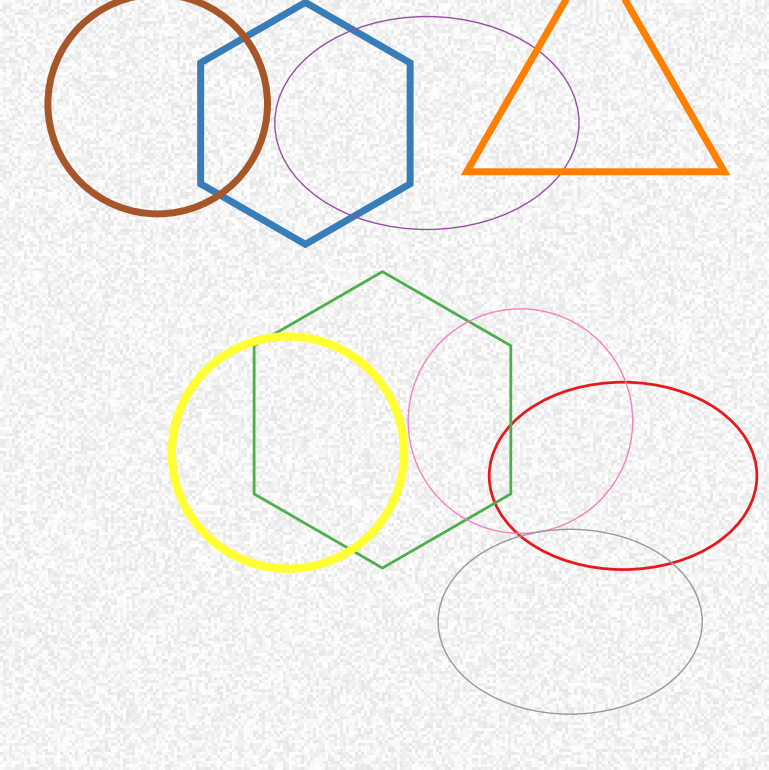[{"shape": "oval", "thickness": 1, "radius": 0.87, "center": [0.809, 0.382]}, {"shape": "hexagon", "thickness": 2.5, "radius": 0.79, "center": [0.397, 0.84]}, {"shape": "hexagon", "thickness": 1, "radius": 0.96, "center": [0.497, 0.455]}, {"shape": "oval", "thickness": 0.5, "radius": 0.99, "center": [0.554, 0.84]}, {"shape": "triangle", "thickness": 2.5, "radius": 0.97, "center": [0.773, 0.874]}, {"shape": "circle", "thickness": 3, "radius": 0.75, "center": [0.374, 0.412]}, {"shape": "circle", "thickness": 2.5, "radius": 0.71, "center": [0.205, 0.865]}, {"shape": "circle", "thickness": 0.5, "radius": 0.73, "center": [0.676, 0.453]}, {"shape": "oval", "thickness": 0.5, "radius": 0.86, "center": [0.74, 0.193]}]